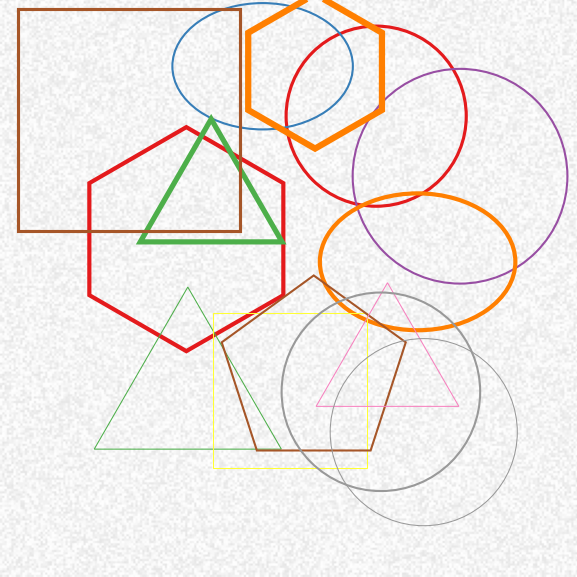[{"shape": "hexagon", "thickness": 2, "radius": 0.97, "center": [0.323, 0.585]}, {"shape": "circle", "thickness": 1.5, "radius": 0.78, "center": [0.651, 0.798]}, {"shape": "oval", "thickness": 1, "radius": 0.78, "center": [0.455, 0.884]}, {"shape": "triangle", "thickness": 0.5, "radius": 0.94, "center": [0.325, 0.315]}, {"shape": "triangle", "thickness": 2.5, "radius": 0.71, "center": [0.366, 0.651]}, {"shape": "circle", "thickness": 1, "radius": 0.93, "center": [0.797, 0.694]}, {"shape": "oval", "thickness": 2, "radius": 0.85, "center": [0.723, 0.546]}, {"shape": "hexagon", "thickness": 3, "radius": 0.67, "center": [0.546, 0.876]}, {"shape": "square", "thickness": 0.5, "radius": 0.67, "center": [0.503, 0.323]}, {"shape": "square", "thickness": 1.5, "radius": 0.96, "center": [0.223, 0.792]}, {"shape": "pentagon", "thickness": 1, "radius": 0.84, "center": [0.543, 0.355]}, {"shape": "triangle", "thickness": 0.5, "radius": 0.71, "center": [0.671, 0.367]}, {"shape": "circle", "thickness": 0.5, "radius": 0.81, "center": [0.734, 0.251]}, {"shape": "circle", "thickness": 1, "radius": 0.86, "center": [0.66, 0.321]}]